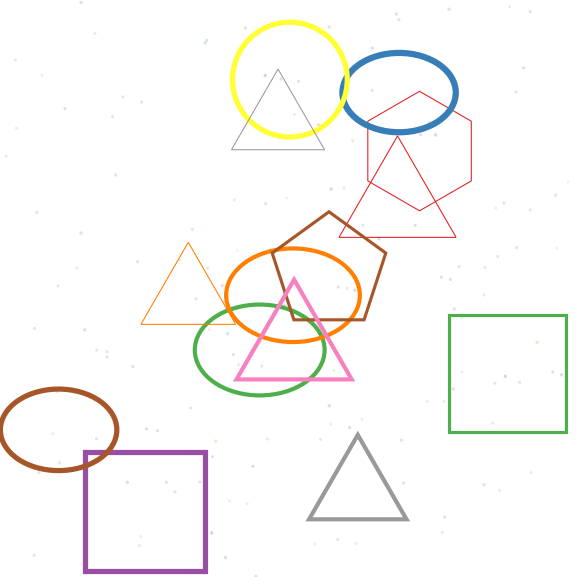[{"shape": "triangle", "thickness": 0.5, "radius": 0.59, "center": [0.688, 0.647]}, {"shape": "hexagon", "thickness": 0.5, "radius": 0.52, "center": [0.726, 0.738]}, {"shape": "oval", "thickness": 3, "radius": 0.49, "center": [0.691, 0.839]}, {"shape": "oval", "thickness": 2, "radius": 0.56, "center": [0.45, 0.393]}, {"shape": "square", "thickness": 1.5, "radius": 0.51, "center": [0.879, 0.352]}, {"shape": "square", "thickness": 2.5, "radius": 0.52, "center": [0.251, 0.113]}, {"shape": "triangle", "thickness": 0.5, "radius": 0.47, "center": [0.326, 0.485]}, {"shape": "oval", "thickness": 2, "radius": 0.58, "center": [0.507, 0.488]}, {"shape": "circle", "thickness": 2.5, "radius": 0.5, "center": [0.502, 0.861]}, {"shape": "pentagon", "thickness": 1.5, "radius": 0.52, "center": [0.57, 0.529]}, {"shape": "oval", "thickness": 2.5, "radius": 0.5, "center": [0.101, 0.255]}, {"shape": "triangle", "thickness": 2, "radius": 0.58, "center": [0.509, 0.4]}, {"shape": "triangle", "thickness": 0.5, "radius": 0.47, "center": [0.481, 0.786]}, {"shape": "triangle", "thickness": 2, "radius": 0.49, "center": [0.62, 0.149]}]